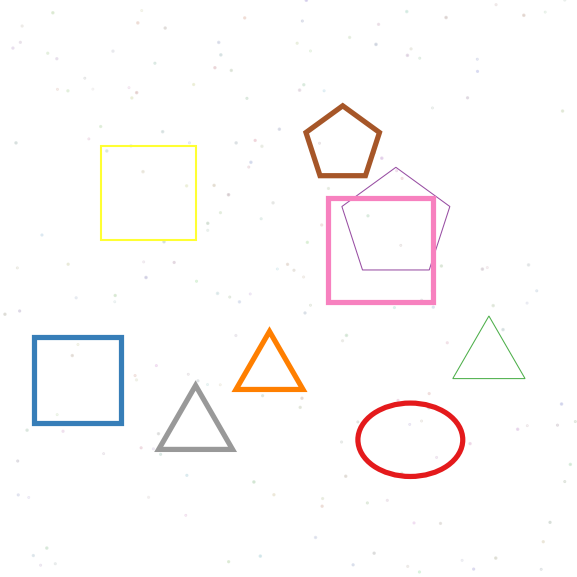[{"shape": "oval", "thickness": 2.5, "radius": 0.45, "center": [0.711, 0.238]}, {"shape": "square", "thickness": 2.5, "radius": 0.37, "center": [0.134, 0.342]}, {"shape": "triangle", "thickness": 0.5, "radius": 0.36, "center": [0.847, 0.38]}, {"shape": "pentagon", "thickness": 0.5, "radius": 0.49, "center": [0.685, 0.611]}, {"shape": "triangle", "thickness": 2.5, "radius": 0.33, "center": [0.467, 0.358]}, {"shape": "square", "thickness": 1, "radius": 0.41, "center": [0.257, 0.664]}, {"shape": "pentagon", "thickness": 2.5, "radius": 0.33, "center": [0.593, 0.749]}, {"shape": "square", "thickness": 2.5, "radius": 0.45, "center": [0.659, 0.566]}, {"shape": "triangle", "thickness": 2.5, "radius": 0.37, "center": [0.339, 0.258]}]